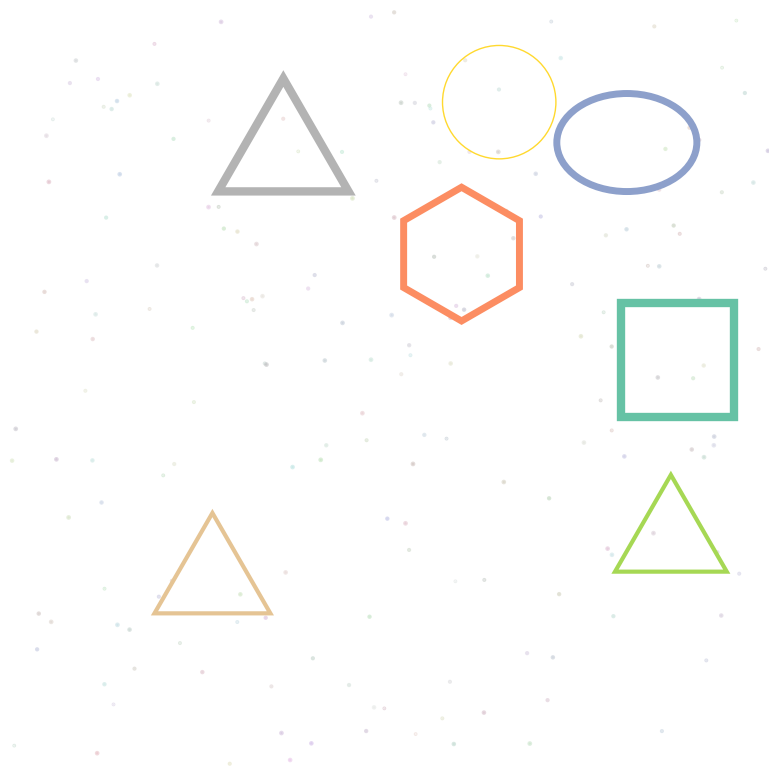[{"shape": "square", "thickness": 3, "radius": 0.37, "center": [0.88, 0.532]}, {"shape": "hexagon", "thickness": 2.5, "radius": 0.43, "center": [0.599, 0.67]}, {"shape": "oval", "thickness": 2.5, "radius": 0.45, "center": [0.814, 0.815]}, {"shape": "triangle", "thickness": 1.5, "radius": 0.42, "center": [0.871, 0.299]}, {"shape": "circle", "thickness": 0.5, "radius": 0.37, "center": [0.648, 0.867]}, {"shape": "triangle", "thickness": 1.5, "radius": 0.43, "center": [0.276, 0.247]}, {"shape": "triangle", "thickness": 3, "radius": 0.49, "center": [0.368, 0.8]}]